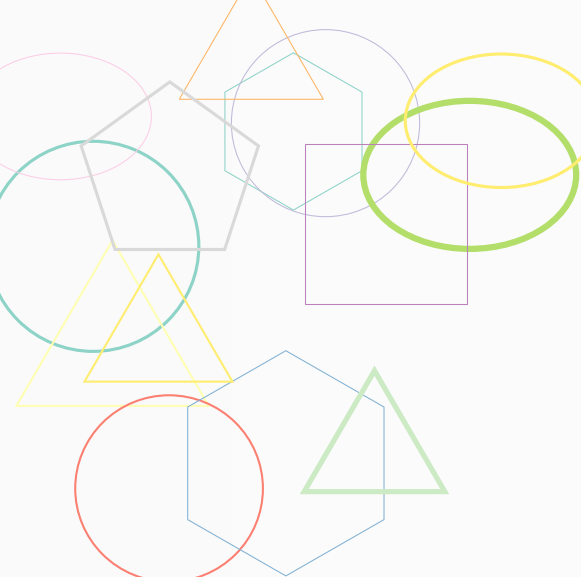[{"shape": "circle", "thickness": 1.5, "radius": 0.91, "center": [0.16, 0.573]}, {"shape": "hexagon", "thickness": 0.5, "radius": 0.68, "center": [0.505, 0.772]}, {"shape": "triangle", "thickness": 1, "radius": 0.96, "center": [0.194, 0.392]}, {"shape": "circle", "thickness": 0.5, "radius": 0.81, "center": [0.56, 0.786]}, {"shape": "circle", "thickness": 1, "radius": 0.81, "center": [0.291, 0.153]}, {"shape": "hexagon", "thickness": 0.5, "radius": 0.97, "center": [0.492, 0.197]}, {"shape": "triangle", "thickness": 0.5, "radius": 0.72, "center": [0.432, 0.899]}, {"shape": "oval", "thickness": 3, "radius": 0.92, "center": [0.808, 0.696]}, {"shape": "oval", "thickness": 0.5, "radius": 0.78, "center": [0.104, 0.798]}, {"shape": "pentagon", "thickness": 1.5, "radius": 0.8, "center": [0.292, 0.697]}, {"shape": "square", "thickness": 0.5, "radius": 0.69, "center": [0.664, 0.612]}, {"shape": "triangle", "thickness": 2.5, "radius": 0.7, "center": [0.644, 0.218]}, {"shape": "oval", "thickness": 1.5, "radius": 0.83, "center": [0.862, 0.79]}, {"shape": "triangle", "thickness": 1, "radius": 0.73, "center": [0.273, 0.412]}]